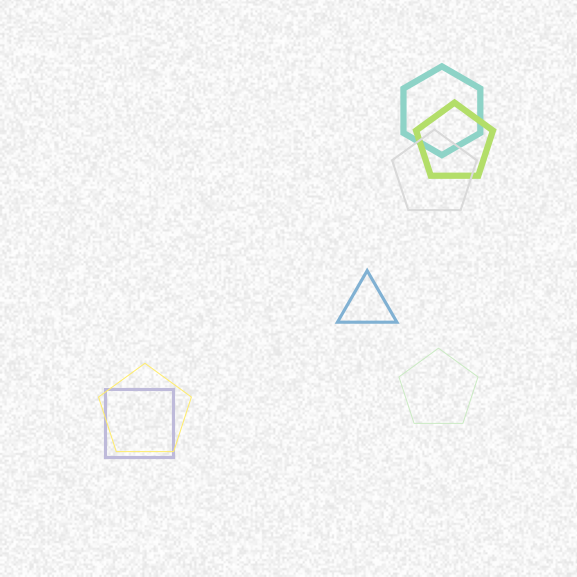[{"shape": "hexagon", "thickness": 3, "radius": 0.38, "center": [0.765, 0.807]}, {"shape": "square", "thickness": 1.5, "radius": 0.3, "center": [0.24, 0.267]}, {"shape": "triangle", "thickness": 1.5, "radius": 0.3, "center": [0.636, 0.471]}, {"shape": "pentagon", "thickness": 3, "radius": 0.35, "center": [0.787, 0.751]}, {"shape": "pentagon", "thickness": 1, "radius": 0.39, "center": [0.752, 0.698]}, {"shape": "pentagon", "thickness": 0.5, "radius": 0.36, "center": [0.759, 0.324]}, {"shape": "pentagon", "thickness": 0.5, "radius": 0.42, "center": [0.251, 0.286]}]